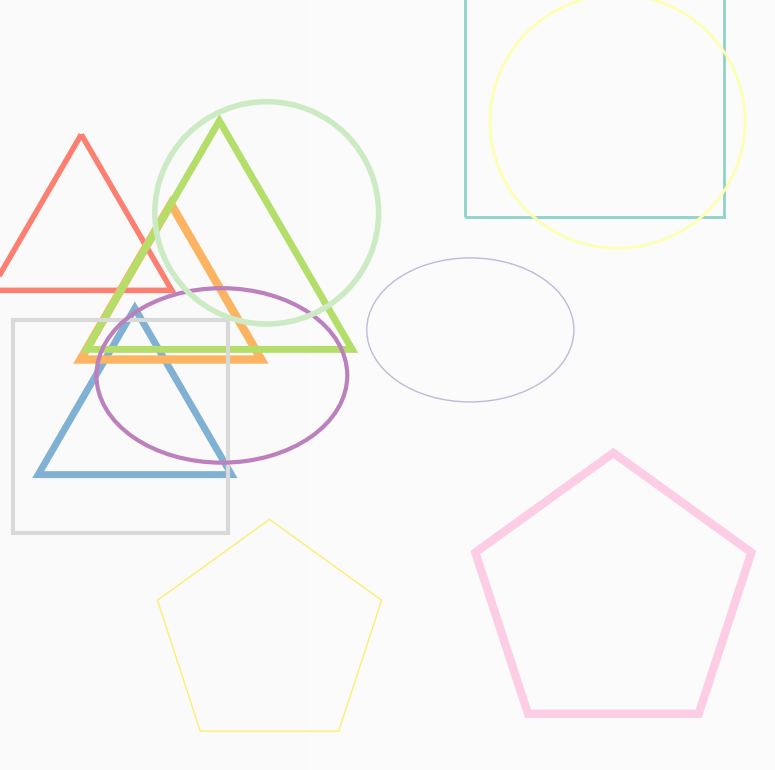[{"shape": "square", "thickness": 1, "radius": 0.83, "center": [0.767, 0.885]}, {"shape": "circle", "thickness": 1, "radius": 0.82, "center": [0.797, 0.842]}, {"shape": "oval", "thickness": 0.5, "radius": 0.67, "center": [0.607, 0.572]}, {"shape": "triangle", "thickness": 2, "radius": 0.67, "center": [0.105, 0.69]}, {"shape": "triangle", "thickness": 2.5, "radius": 0.72, "center": [0.174, 0.456]}, {"shape": "triangle", "thickness": 3, "radius": 0.67, "center": [0.22, 0.6]}, {"shape": "triangle", "thickness": 2.5, "radius": 0.99, "center": [0.283, 0.645]}, {"shape": "pentagon", "thickness": 3, "radius": 0.94, "center": [0.791, 0.225]}, {"shape": "square", "thickness": 1.5, "radius": 0.69, "center": [0.155, 0.446]}, {"shape": "oval", "thickness": 1.5, "radius": 0.81, "center": [0.286, 0.512]}, {"shape": "circle", "thickness": 2, "radius": 0.72, "center": [0.344, 0.724]}, {"shape": "pentagon", "thickness": 0.5, "radius": 0.76, "center": [0.348, 0.173]}]